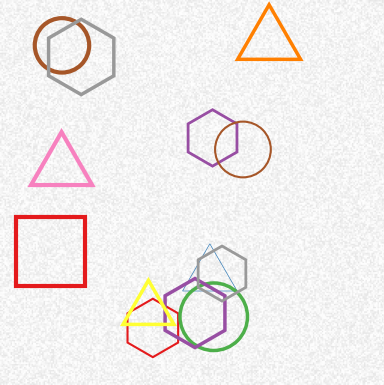[{"shape": "hexagon", "thickness": 1.5, "radius": 0.38, "center": [0.397, 0.148]}, {"shape": "square", "thickness": 3, "radius": 0.45, "center": [0.132, 0.346]}, {"shape": "triangle", "thickness": 0.5, "radius": 0.41, "center": [0.545, 0.285]}, {"shape": "circle", "thickness": 2.5, "radius": 0.44, "center": [0.555, 0.177]}, {"shape": "hexagon", "thickness": 2.5, "radius": 0.45, "center": [0.507, 0.187]}, {"shape": "hexagon", "thickness": 2, "radius": 0.37, "center": [0.552, 0.642]}, {"shape": "triangle", "thickness": 2.5, "radius": 0.47, "center": [0.699, 0.893]}, {"shape": "triangle", "thickness": 2.5, "radius": 0.38, "center": [0.386, 0.196]}, {"shape": "circle", "thickness": 1.5, "radius": 0.36, "center": [0.631, 0.612]}, {"shape": "circle", "thickness": 3, "radius": 0.35, "center": [0.161, 0.882]}, {"shape": "triangle", "thickness": 3, "radius": 0.46, "center": [0.16, 0.565]}, {"shape": "hexagon", "thickness": 2.5, "radius": 0.49, "center": [0.211, 0.852]}, {"shape": "hexagon", "thickness": 2, "radius": 0.36, "center": [0.577, 0.289]}]